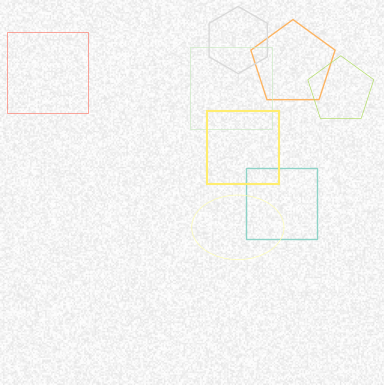[{"shape": "square", "thickness": 1, "radius": 0.46, "center": [0.731, 0.47]}, {"shape": "oval", "thickness": 0.5, "radius": 0.6, "center": [0.618, 0.409]}, {"shape": "square", "thickness": 0.5, "radius": 0.53, "center": [0.124, 0.811]}, {"shape": "pentagon", "thickness": 1, "radius": 0.58, "center": [0.761, 0.834]}, {"shape": "pentagon", "thickness": 0.5, "radius": 0.45, "center": [0.885, 0.765]}, {"shape": "hexagon", "thickness": 1, "radius": 0.44, "center": [0.619, 0.896]}, {"shape": "square", "thickness": 0.5, "radius": 0.53, "center": [0.6, 0.771]}, {"shape": "square", "thickness": 1.5, "radius": 0.47, "center": [0.631, 0.617]}]